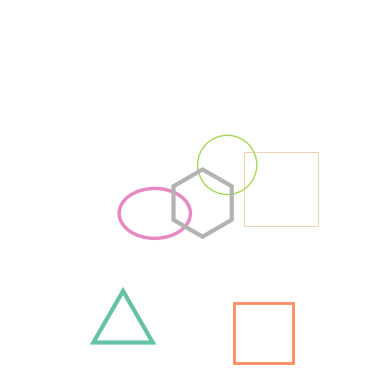[{"shape": "triangle", "thickness": 3, "radius": 0.45, "center": [0.32, 0.155]}, {"shape": "square", "thickness": 2, "radius": 0.39, "center": [0.684, 0.135]}, {"shape": "oval", "thickness": 2.5, "radius": 0.46, "center": [0.402, 0.446]}, {"shape": "circle", "thickness": 1, "radius": 0.38, "center": [0.59, 0.572]}, {"shape": "square", "thickness": 0.5, "radius": 0.48, "center": [0.729, 0.509]}, {"shape": "hexagon", "thickness": 3, "radius": 0.44, "center": [0.526, 0.473]}]